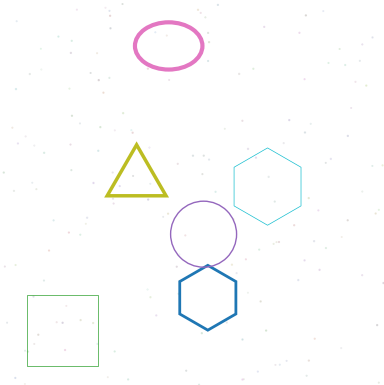[{"shape": "hexagon", "thickness": 2, "radius": 0.42, "center": [0.54, 0.227]}, {"shape": "square", "thickness": 0.5, "radius": 0.46, "center": [0.161, 0.142]}, {"shape": "circle", "thickness": 1, "radius": 0.43, "center": [0.529, 0.392]}, {"shape": "oval", "thickness": 3, "radius": 0.44, "center": [0.438, 0.881]}, {"shape": "triangle", "thickness": 2.5, "radius": 0.44, "center": [0.355, 0.536]}, {"shape": "hexagon", "thickness": 0.5, "radius": 0.5, "center": [0.695, 0.515]}]